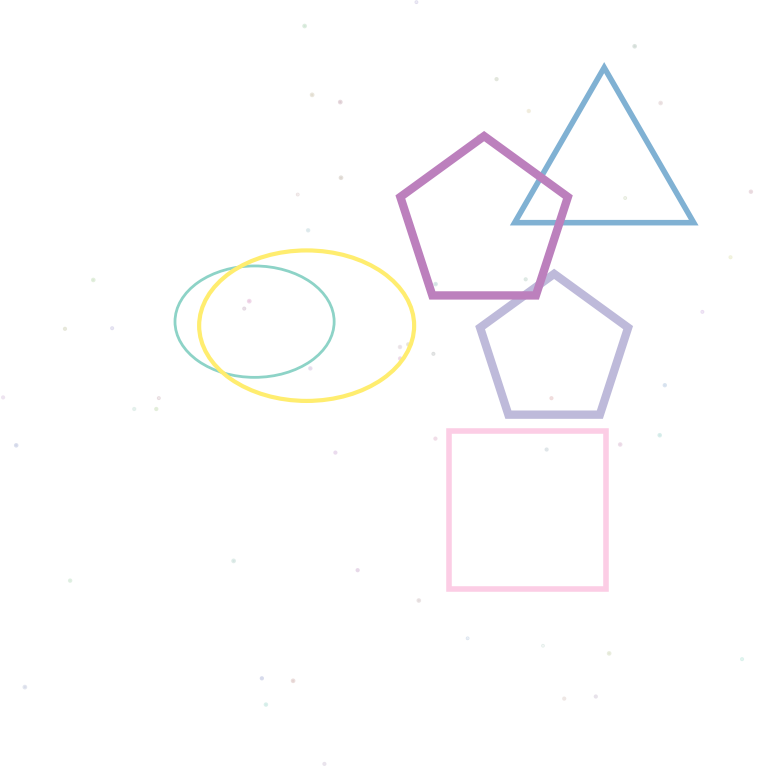[{"shape": "oval", "thickness": 1, "radius": 0.52, "center": [0.331, 0.582]}, {"shape": "pentagon", "thickness": 3, "radius": 0.51, "center": [0.72, 0.543]}, {"shape": "triangle", "thickness": 2, "radius": 0.67, "center": [0.785, 0.778]}, {"shape": "square", "thickness": 2, "radius": 0.51, "center": [0.685, 0.338]}, {"shape": "pentagon", "thickness": 3, "radius": 0.57, "center": [0.629, 0.709]}, {"shape": "oval", "thickness": 1.5, "radius": 0.7, "center": [0.398, 0.577]}]